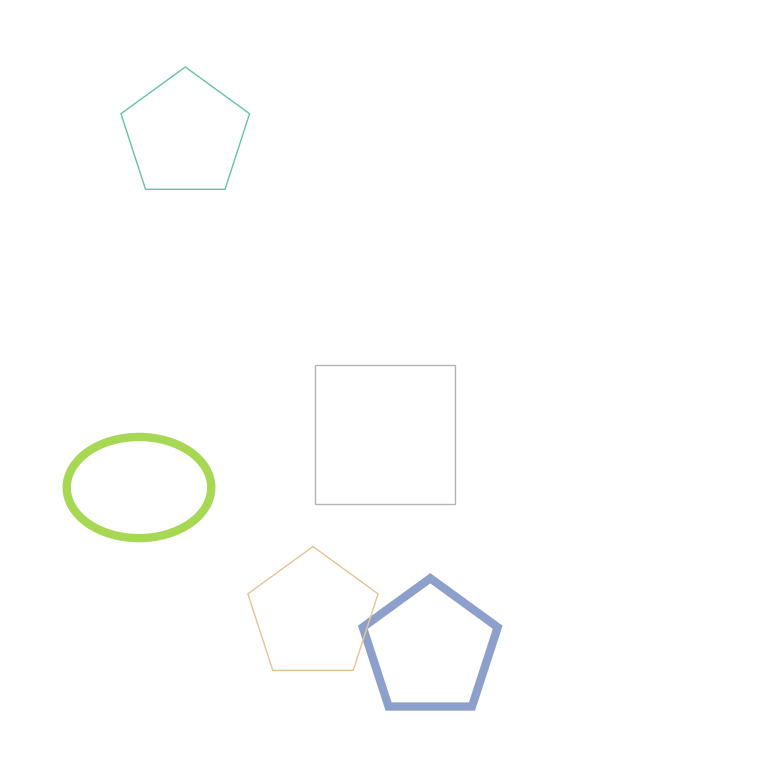[{"shape": "pentagon", "thickness": 0.5, "radius": 0.44, "center": [0.241, 0.825]}, {"shape": "pentagon", "thickness": 3, "radius": 0.46, "center": [0.559, 0.157]}, {"shape": "oval", "thickness": 3, "radius": 0.47, "center": [0.181, 0.367]}, {"shape": "pentagon", "thickness": 0.5, "radius": 0.44, "center": [0.406, 0.201]}, {"shape": "square", "thickness": 0.5, "radius": 0.45, "center": [0.5, 0.436]}]